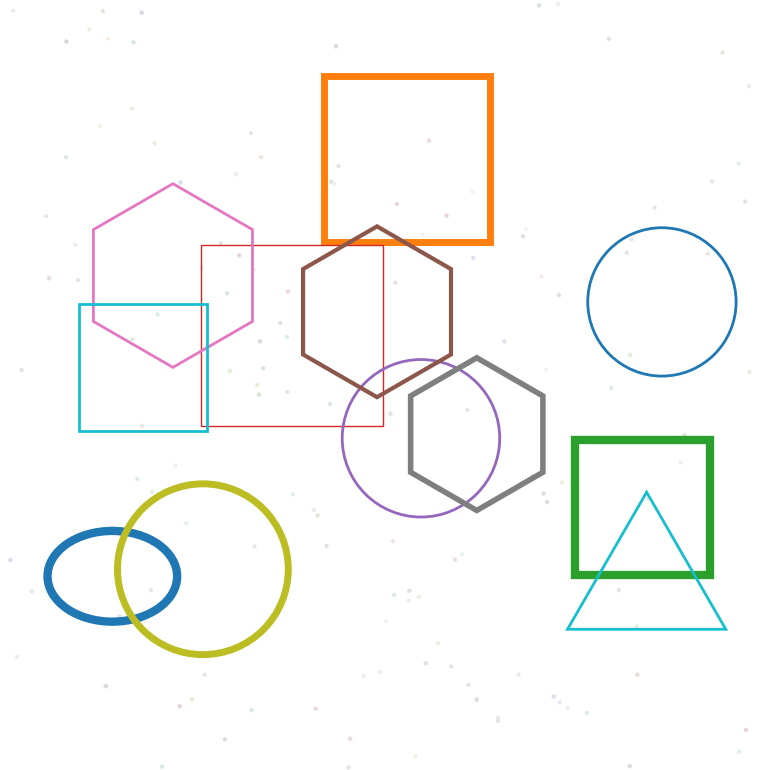[{"shape": "circle", "thickness": 1, "radius": 0.48, "center": [0.86, 0.608]}, {"shape": "oval", "thickness": 3, "radius": 0.42, "center": [0.146, 0.252]}, {"shape": "square", "thickness": 2.5, "radius": 0.54, "center": [0.529, 0.794]}, {"shape": "square", "thickness": 3, "radius": 0.44, "center": [0.835, 0.341]}, {"shape": "square", "thickness": 0.5, "radius": 0.59, "center": [0.379, 0.564]}, {"shape": "circle", "thickness": 1, "radius": 0.51, "center": [0.547, 0.431]}, {"shape": "hexagon", "thickness": 1.5, "radius": 0.55, "center": [0.49, 0.595]}, {"shape": "hexagon", "thickness": 1, "radius": 0.6, "center": [0.225, 0.642]}, {"shape": "hexagon", "thickness": 2, "radius": 0.5, "center": [0.619, 0.436]}, {"shape": "circle", "thickness": 2.5, "radius": 0.55, "center": [0.264, 0.261]}, {"shape": "square", "thickness": 1, "radius": 0.41, "center": [0.186, 0.523]}, {"shape": "triangle", "thickness": 1, "radius": 0.59, "center": [0.84, 0.242]}]